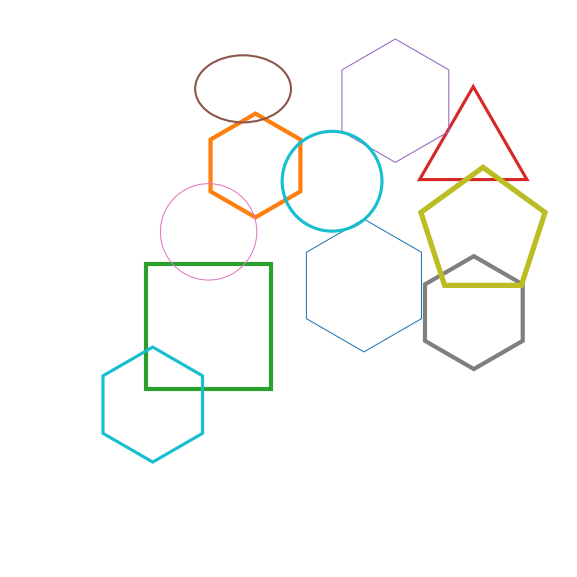[{"shape": "hexagon", "thickness": 0.5, "radius": 0.57, "center": [0.63, 0.505]}, {"shape": "hexagon", "thickness": 2, "radius": 0.45, "center": [0.442, 0.713]}, {"shape": "square", "thickness": 2, "radius": 0.54, "center": [0.361, 0.434]}, {"shape": "triangle", "thickness": 1.5, "radius": 0.54, "center": [0.819, 0.742]}, {"shape": "hexagon", "thickness": 0.5, "radius": 0.53, "center": [0.685, 0.825]}, {"shape": "oval", "thickness": 1, "radius": 0.41, "center": [0.421, 0.845]}, {"shape": "circle", "thickness": 0.5, "radius": 0.42, "center": [0.361, 0.598]}, {"shape": "hexagon", "thickness": 2, "radius": 0.49, "center": [0.821, 0.458]}, {"shape": "pentagon", "thickness": 2.5, "radius": 0.56, "center": [0.836, 0.596]}, {"shape": "hexagon", "thickness": 1.5, "radius": 0.5, "center": [0.265, 0.299]}, {"shape": "circle", "thickness": 1.5, "radius": 0.43, "center": [0.575, 0.685]}]